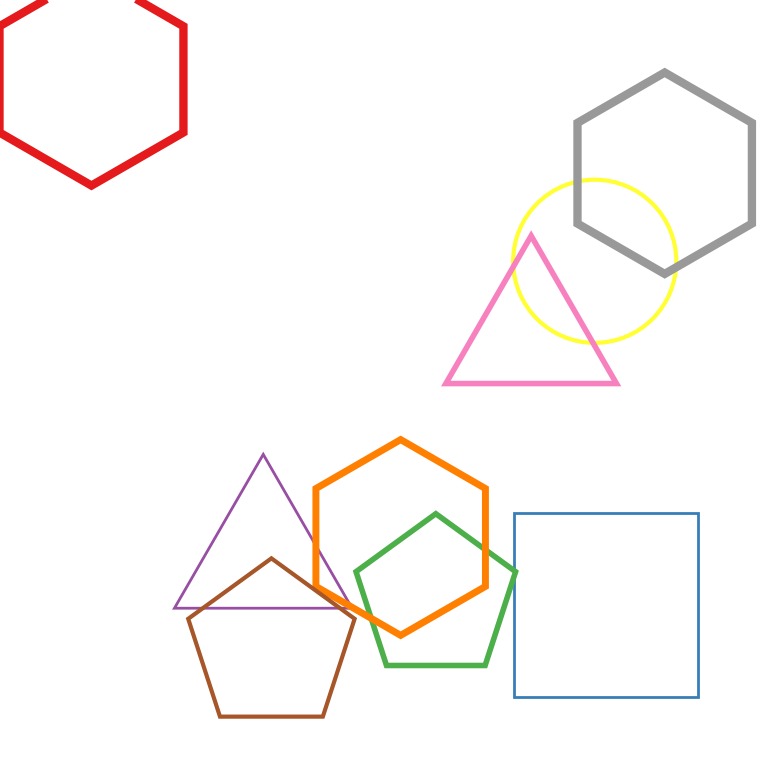[{"shape": "hexagon", "thickness": 3, "radius": 0.69, "center": [0.119, 0.897]}, {"shape": "square", "thickness": 1, "radius": 0.6, "center": [0.787, 0.214]}, {"shape": "pentagon", "thickness": 2, "radius": 0.54, "center": [0.566, 0.224]}, {"shape": "triangle", "thickness": 1, "radius": 0.67, "center": [0.342, 0.277]}, {"shape": "hexagon", "thickness": 2.5, "radius": 0.64, "center": [0.52, 0.302]}, {"shape": "circle", "thickness": 1.5, "radius": 0.53, "center": [0.772, 0.661]}, {"shape": "pentagon", "thickness": 1.5, "radius": 0.57, "center": [0.352, 0.161]}, {"shape": "triangle", "thickness": 2, "radius": 0.64, "center": [0.69, 0.566]}, {"shape": "hexagon", "thickness": 3, "radius": 0.65, "center": [0.863, 0.775]}]